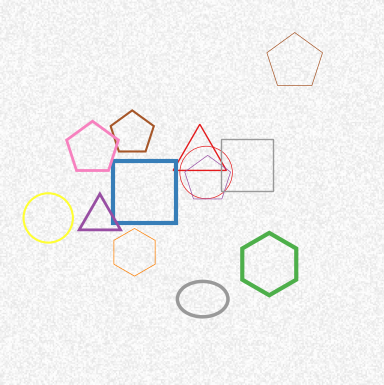[{"shape": "triangle", "thickness": 1, "radius": 0.4, "center": [0.519, 0.597]}, {"shape": "circle", "thickness": 0.5, "radius": 0.34, "center": [0.535, 0.552]}, {"shape": "square", "thickness": 3, "radius": 0.41, "center": [0.375, 0.501]}, {"shape": "hexagon", "thickness": 3, "radius": 0.4, "center": [0.699, 0.314]}, {"shape": "pentagon", "thickness": 0.5, "radius": 0.31, "center": [0.539, 0.534]}, {"shape": "triangle", "thickness": 2, "radius": 0.31, "center": [0.259, 0.434]}, {"shape": "hexagon", "thickness": 0.5, "radius": 0.31, "center": [0.349, 0.345]}, {"shape": "circle", "thickness": 1.5, "radius": 0.32, "center": [0.125, 0.434]}, {"shape": "pentagon", "thickness": 1.5, "radius": 0.29, "center": [0.343, 0.654]}, {"shape": "pentagon", "thickness": 0.5, "radius": 0.38, "center": [0.765, 0.84]}, {"shape": "pentagon", "thickness": 2, "radius": 0.35, "center": [0.24, 0.614]}, {"shape": "oval", "thickness": 2.5, "radius": 0.33, "center": [0.526, 0.223]}, {"shape": "square", "thickness": 1, "radius": 0.34, "center": [0.641, 0.572]}]